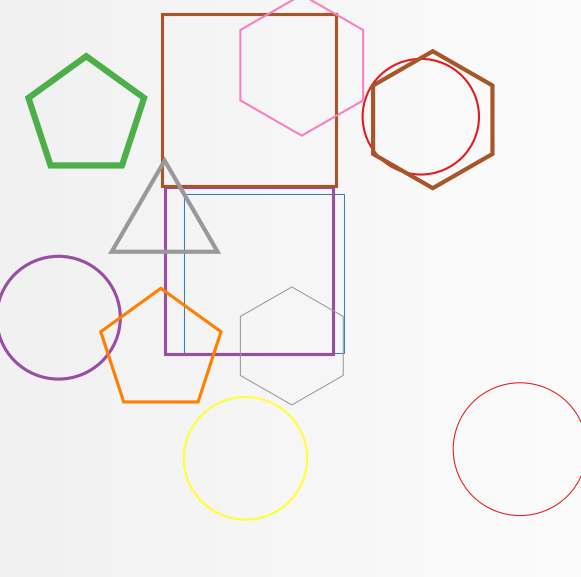[{"shape": "circle", "thickness": 1, "radius": 0.5, "center": [0.724, 0.797]}, {"shape": "circle", "thickness": 0.5, "radius": 0.57, "center": [0.895, 0.221]}, {"shape": "square", "thickness": 0.5, "radius": 0.69, "center": [0.455, 0.525]}, {"shape": "pentagon", "thickness": 3, "radius": 0.52, "center": [0.148, 0.797]}, {"shape": "circle", "thickness": 1.5, "radius": 0.53, "center": [0.101, 0.449]}, {"shape": "square", "thickness": 1.5, "radius": 0.73, "center": [0.428, 0.531]}, {"shape": "pentagon", "thickness": 1.5, "radius": 0.54, "center": [0.277, 0.391]}, {"shape": "circle", "thickness": 1, "radius": 0.53, "center": [0.422, 0.205]}, {"shape": "square", "thickness": 1.5, "radius": 0.75, "center": [0.429, 0.826]}, {"shape": "hexagon", "thickness": 2, "radius": 0.59, "center": [0.745, 0.792]}, {"shape": "hexagon", "thickness": 1, "radius": 0.61, "center": [0.519, 0.886]}, {"shape": "triangle", "thickness": 2, "radius": 0.53, "center": [0.283, 0.616]}, {"shape": "hexagon", "thickness": 0.5, "radius": 0.51, "center": [0.502, 0.4]}]